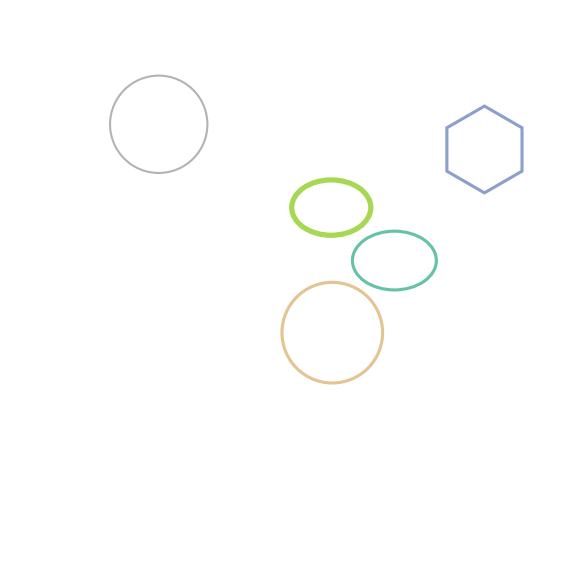[{"shape": "oval", "thickness": 1.5, "radius": 0.36, "center": [0.683, 0.548]}, {"shape": "hexagon", "thickness": 1.5, "radius": 0.38, "center": [0.839, 0.74]}, {"shape": "oval", "thickness": 2.5, "radius": 0.34, "center": [0.574, 0.64]}, {"shape": "circle", "thickness": 1.5, "radius": 0.44, "center": [0.575, 0.423]}, {"shape": "circle", "thickness": 1, "radius": 0.42, "center": [0.275, 0.784]}]